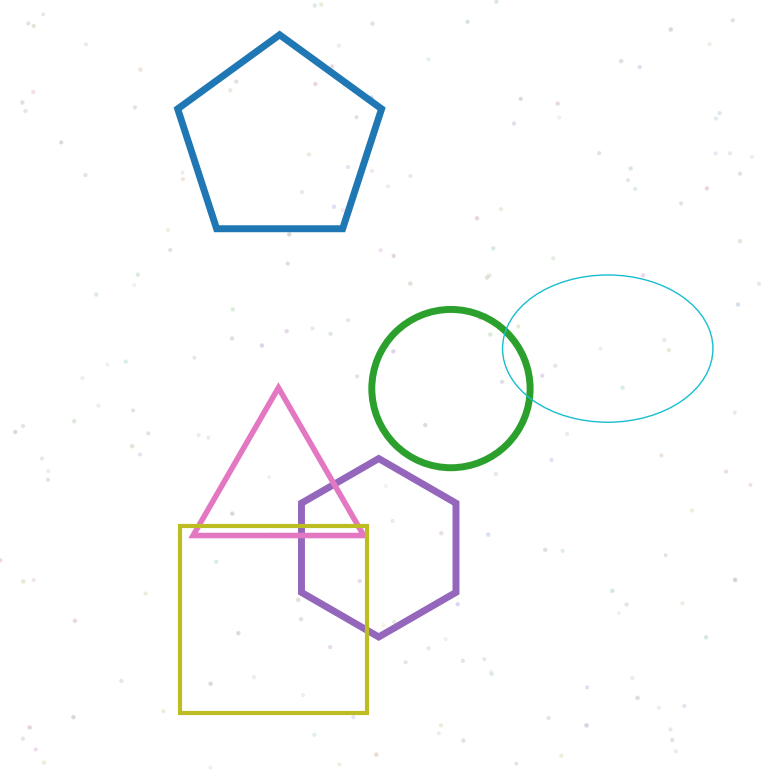[{"shape": "pentagon", "thickness": 2.5, "radius": 0.7, "center": [0.363, 0.816]}, {"shape": "circle", "thickness": 2.5, "radius": 0.51, "center": [0.586, 0.495]}, {"shape": "hexagon", "thickness": 2.5, "radius": 0.58, "center": [0.492, 0.289]}, {"shape": "triangle", "thickness": 2, "radius": 0.64, "center": [0.362, 0.368]}, {"shape": "square", "thickness": 1.5, "radius": 0.61, "center": [0.355, 0.195]}, {"shape": "oval", "thickness": 0.5, "radius": 0.68, "center": [0.789, 0.547]}]